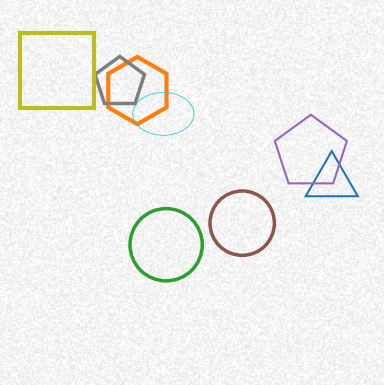[{"shape": "triangle", "thickness": 1.5, "radius": 0.39, "center": [0.862, 0.529]}, {"shape": "hexagon", "thickness": 3, "radius": 0.44, "center": [0.357, 0.765]}, {"shape": "circle", "thickness": 2.5, "radius": 0.47, "center": [0.432, 0.364]}, {"shape": "pentagon", "thickness": 1.5, "radius": 0.49, "center": [0.807, 0.603]}, {"shape": "circle", "thickness": 2.5, "radius": 0.42, "center": [0.629, 0.42]}, {"shape": "pentagon", "thickness": 2.5, "radius": 0.34, "center": [0.311, 0.786]}, {"shape": "square", "thickness": 3, "radius": 0.48, "center": [0.149, 0.817]}, {"shape": "oval", "thickness": 0.5, "radius": 0.4, "center": [0.425, 0.704]}]